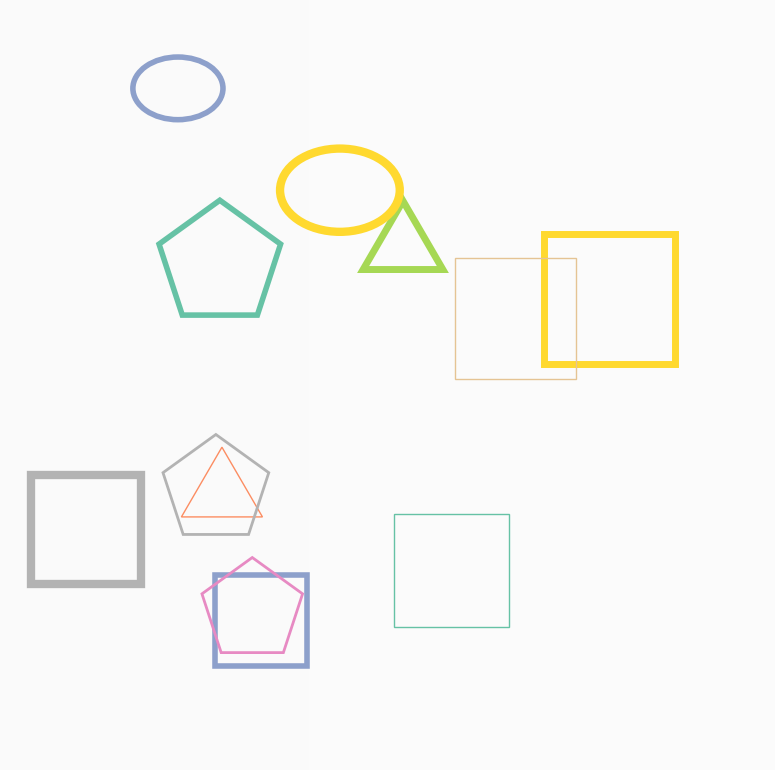[{"shape": "pentagon", "thickness": 2, "radius": 0.41, "center": [0.284, 0.657]}, {"shape": "square", "thickness": 0.5, "radius": 0.37, "center": [0.582, 0.259]}, {"shape": "triangle", "thickness": 0.5, "radius": 0.3, "center": [0.286, 0.359]}, {"shape": "square", "thickness": 2, "radius": 0.3, "center": [0.337, 0.194]}, {"shape": "oval", "thickness": 2, "radius": 0.29, "center": [0.23, 0.885]}, {"shape": "pentagon", "thickness": 1, "radius": 0.34, "center": [0.326, 0.208]}, {"shape": "triangle", "thickness": 2.5, "radius": 0.3, "center": [0.52, 0.68]}, {"shape": "oval", "thickness": 3, "radius": 0.39, "center": [0.439, 0.753]}, {"shape": "square", "thickness": 2.5, "radius": 0.42, "center": [0.786, 0.611]}, {"shape": "square", "thickness": 0.5, "radius": 0.39, "center": [0.665, 0.586]}, {"shape": "pentagon", "thickness": 1, "radius": 0.36, "center": [0.279, 0.364]}, {"shape": "square", "thickness": 3, "radius": 0.35, "center": [0.111, 0.312]}]